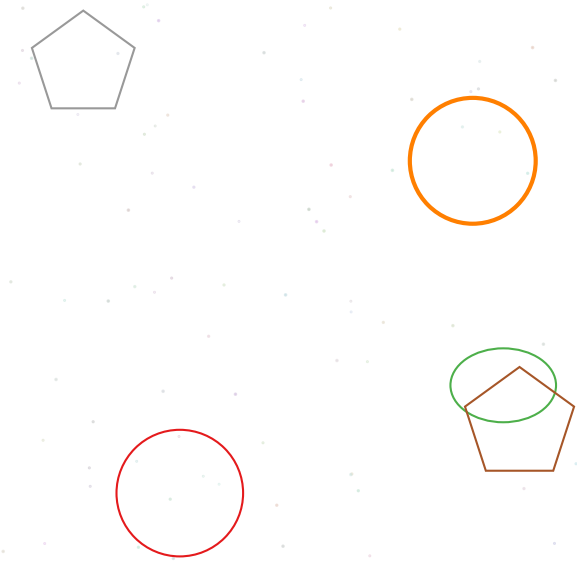[{"shape": "circle", "thickness": 1, "radius": 0.55, "center": [0.311, 0.145]}, {"shape": "oval", "thickness": 1, "radius": 0.46, "center": [0.871, 0.332]}, {"shape": "circle", "thickness": 2, "radius": 0.54, "center": [0.819, 0.721]}, {"shape": "pentagon", "thickness": 1, "radius": 0.5, "center": [0.9, 0.264]}, {"shape": "pentagon", "thickness": 1, "radius": 0.47, "center": [0.144, 0.887]}]